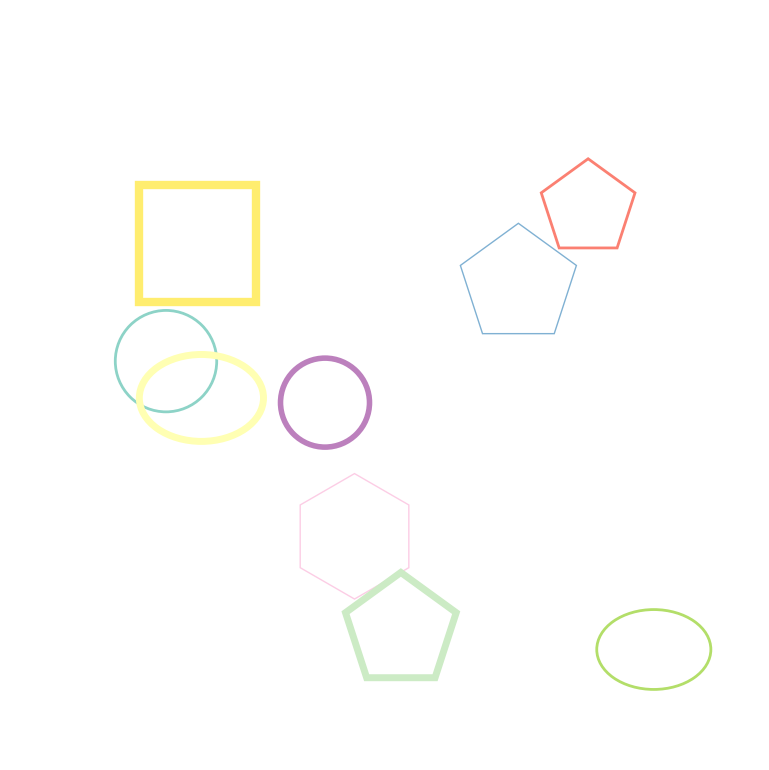[{"shape": "circle", "thickness": 1, "radius": 0.33, "center": [0.216, 0.531]}, {"shape": "oval", "thickness": 2.5, "radius": 0.4, "center": [0.262, 0.483]}, {"shape": "pentagon", "thickness": 1, "radius": 0.32, "center": [0.764, 0.73]}, {"shape": "pentagon", "thickness": 0.5, "radius": 0.4, "center": [0.673, 0.631]}, {"shape": "oval", "thickness": 1, "radius": 0.37, "center": [0.849, 0.156]}, {"shape": "hexagon", "thickness": 0.5, "radius": 0.41, "center": [0.46, 0.303]}, {"shape": "circle", "thickness": 2, "radius": 0.29, "center": [0.422, 0.477]}, {"shape": "pentagon", "thickness": 2.5, "radius": 0.38, "center": [0.521, 0.181]}, {"shape": "square", "thickness": 3, "radius": 0.38, "center": [0.256, 0.683]}]